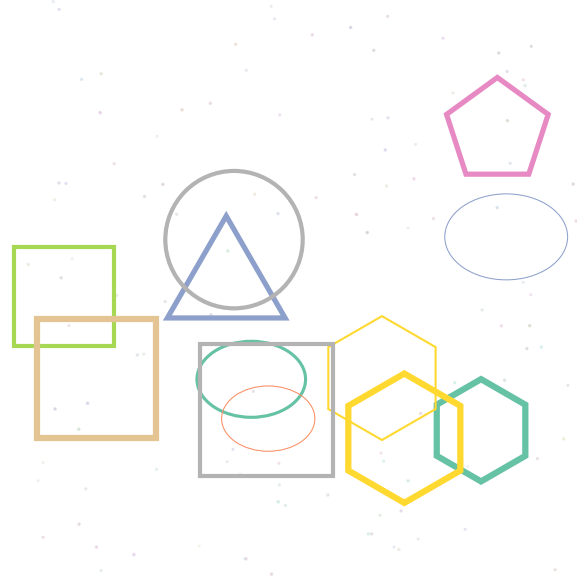[{"shape": "hexagon", "thickness": 3, "radius": 0.44, "center": [0.833, 0.254]}, {"shape": "oval", "thickness": 1.5, "radius": 0.47, "center": [0.435, 0.342]}, {"shape": "oval", "thickness": 0.5, "radius": 0.4, "center": [0.464, 0.274]}, {"shape": "oval", "thickness": 0.5, "radius": 0.53, "center": [0.877, 0.589]}, {"shape": "triangle", "thickness": 2.5, "radius": 0.59, "center": [0.392, 0.507]}, {"shape": "pentagon", "thickness": 2.5, "radius": 0.46, "center": [0.861, 0.772]}, {"shape": "square", "thickness": 2, "radius": 0.43, "center": [0.111, 0.486]}, {"shape": "hexagon", "thickness": 3, "radius": 0.56, "center": [0.7, 0.24]}, {"shape": "hexagon", "thickness": 1, "radius": 0.54, "center": [0.661, 0.344]}, {"shape": "square", "thickness": 3, "radius": 0.52, "center": [0.167, 0.344]}, {"shape": "circle", "thickness": 2, "radius": 0.59, "center": [0.405, 0.584]}, {"shape": "square", "thickness": 2, "radius": 0.57, "center": [0.462, 0.289]}]